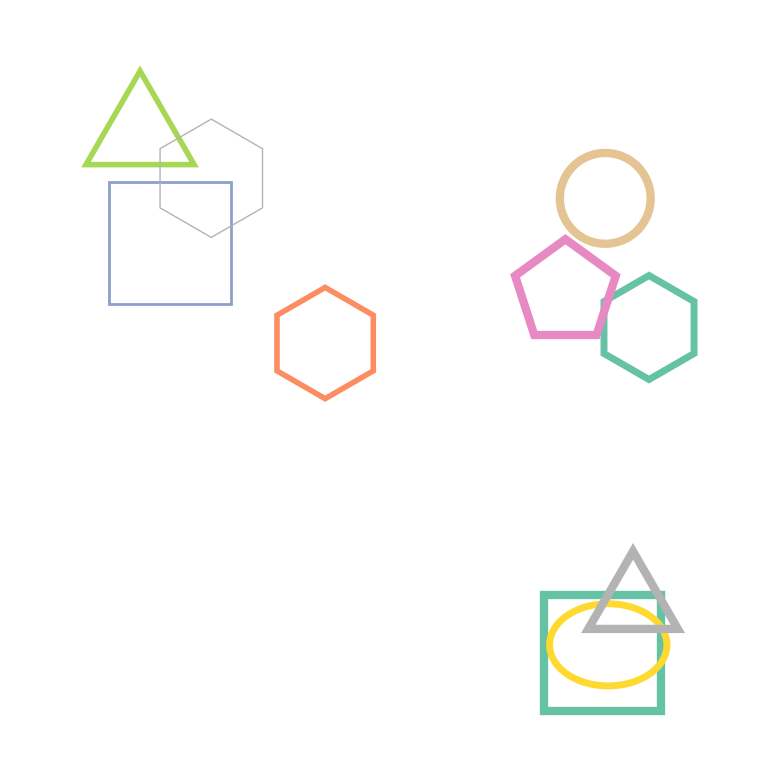[{"shape": "square", "thickness": 3, "radius": 0.38, "center": [0.783, 0.152]}, {"shape": "hexagon", "thickness": 2.5, "radius": 0.34, "center": [0.843, 0.575]}, {"shape": "hexagon", "thickness": 2, "radius": 0.36, "center": [0.422, 0.554]}, {"shape": "square", "thickness": 1, "radius": 0.4, "center": [0.22, 0.685]}, {"shape": "pentagon", "thickness": 3, "radius": 0.34, "center": [0.734, 0.621]}, {"shape": "triangle", "thickness": 2, "radius": 0.41, "center": [0.182, 0.827]}, {"shape": "oval", "thickness": 2.5, "radius": 0.38, "center": [0.79, 0.163]}, {"shape": "circle", "thickness": 3, "radius": 0.29, "center": [0.786, 0.742]}, {"shape": "hexagon", "thickness": 0.5, "radius": 0.38, "center": [0.274, 0.768]}, {"shape": "triangle", "thickness": 3, "radius": 0.34, "center": [0.822, 0.217]}]